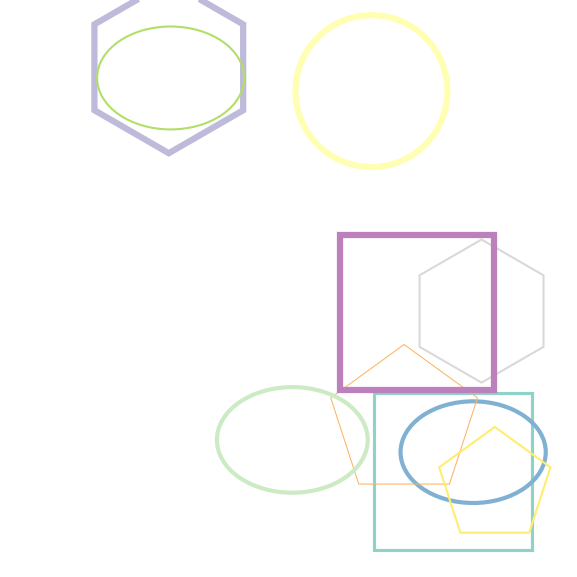[{"shape": "square", "thickness": 1.5, "radius": 0.68, "center": [0.785, 0.183]}, {"shape": "circle", "thickness": 3, "radius": 0.66, "center": [0.643, 0.841]}, {"shape": "hexagon", "thickness": 3, "radius": 0.74, "center": [0.292, 0.883]}, {"shape": "oval", "thickness": 2, "radius": 0.63, "center": [0.819, 0.216]}, {"shape": "pentagon", "thickness": 0.5, "radius": 0.67, "center": [0.7, 0.269]}, {"shape": "oval", "thickness": 1, "radius": 0.64, "center": [0.295, 0.864]}, {"shape": "hexagon", "thickness": 1, "radius": 0.62, "center": [0.834, 0.46]}, {"shape": "square", "thickness": 3, "radius": 0.67, "center": [0.722, 0.458]}, {"shape": "oval", "thickness": 2, "radius": 0.65, "center": [0.506, 0.237]}, {"shape": "pentagon", "thickness": 1, "radius": 0.51, "center": [0.857, 0.159]}]